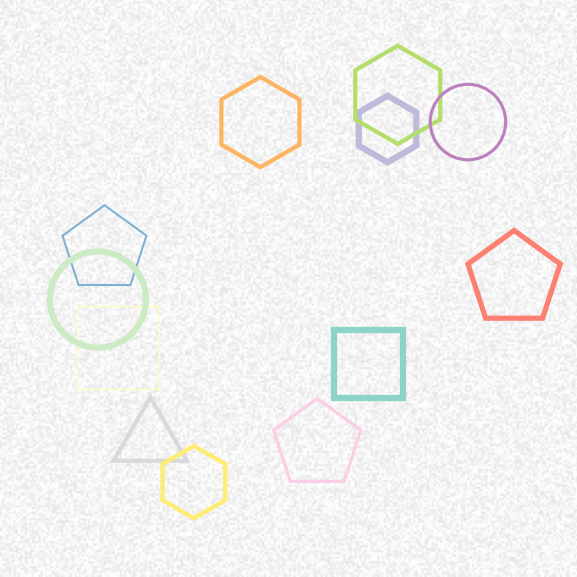[{"shape": "square", "thickness": 3, "radius": 0.3, "center": [0.638, 0.369]}, {"shape": "square", "thickness": 0.5, "radius": 0.36, "center": [0.204, 0.397]}, {"shape": "hexagon", "thickness": 3, "radius": 0.29, "center": [0.671, 0.776]}, {"shape": "pentagon", "thickness": 2.5, "radius": 0.42, "center": [0.89, 0.516]}, {"shape": "pentagon", "thickness": 1, "radius": 0.38, "center": [0.181, 0.567]}, {"shape": "hexagon", "thickness": 2, "radius": 0.39, "center": [0.451, 0.788]}, {"shape": "hexagon", "thickness": 2, "radius": 0.43, "center": [0.689, 0.835]}, {"shape": "pentagon", "thickness": 1.5, "radius": 0.4, "center": [0.549, 0.23]}, {"shape": "triangle", "thickness": 2, "radius": 0.37, "center": [0.26, 0.238]}, {"shape": "circle", "thickness": 1.5, "radius": 0.33, "center": [0.81, 0.788]}, {"shape": "circle", "thickness": 3, "radius": 0.42, "center": [0.17, 0.48]}, {"shape": "hexagon", "thickness": 2, "radius": 0.31, "center": [0.336, 0.164]}]